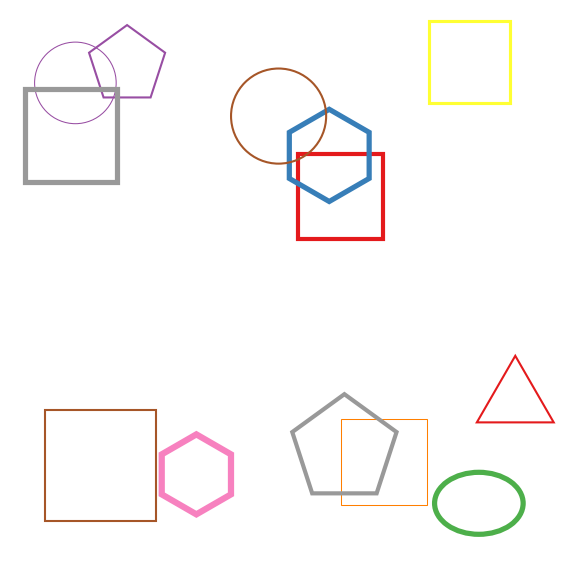[{"shape": "triangle", "thickness": 1, "radius": 0.38, "center": [0.892, 0.306]}, {"shape": "square", "thickness": 2, "radius": 0.37, "center": [0.589, 0.659]}, {"shape": "hexagon", "thickness": 2.5, "radius": 0.4, "center": [0.57, 0.73]}, {"shape": "oval", "thickness": 2.5, "radius": 0.38, "center": [0.829, 0.128]}, {"shape": "circle", "thickness": 0.5, "radius": 0.35, "center": [0.131, 0.856]}, {"shape": "pentagon", "thickness": 1, "radius": 0.35, "center": [0.22, 0.886]}, {"shape": "square", "thickness": 0.5, "radius": 0.37, "center": [0.665, 0.199]}, {"shape": "square", "thickness": 1.5, "radius": 0.35, "center": [0.814, 0.892]}, {"shape": "circle", "thickness": 1, "radius": 0.41, "center": [0.482, 0.798]}, {"shape": "square", "thickness": 1, "radius": 0.48, "center": [0.174, 0.192]}, {"shape": "hexagon", "thickness": 3, "radius": 0.35, "center": [0.34, 0.178]}, {"shape": "square", "thickness": 2.5, "radius": 0.4, "center": [0.123, 0.764]}, {"shape": "pentagon", "thickness": 2, "radius": 0.47, "center": [0.596, 0.222]}]